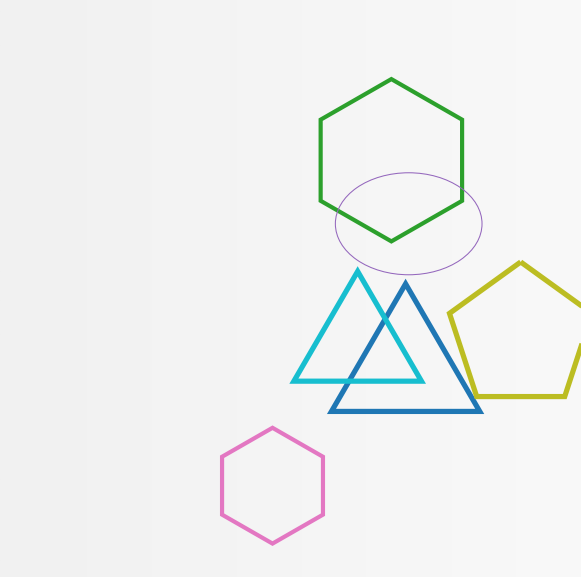[{"shape": "triangle", "thickness": 2.5, "radius": 0.74, "center": [0.698, 0.36]}, {"shape": "hexagon", "thickness": 2, "radius": 0.7, "center": [0.673, 0.722]}, {"shape": "oval", "thickness": 0.5, "radius": 0.63, "center": [0.703, 0.612]}, {"shape": "hexagon", "thickness": 2, "radius": 0.5, "center": [0.469, 0.158]}, {"shape": "pentagon", "thickness": 2.5, "radius": 0.64, "center": [0.896, 0.417]}, {"shape": "triangle", "thickness": 2.5, "radius": 0.63, "center": [0.615, 0.402]}]